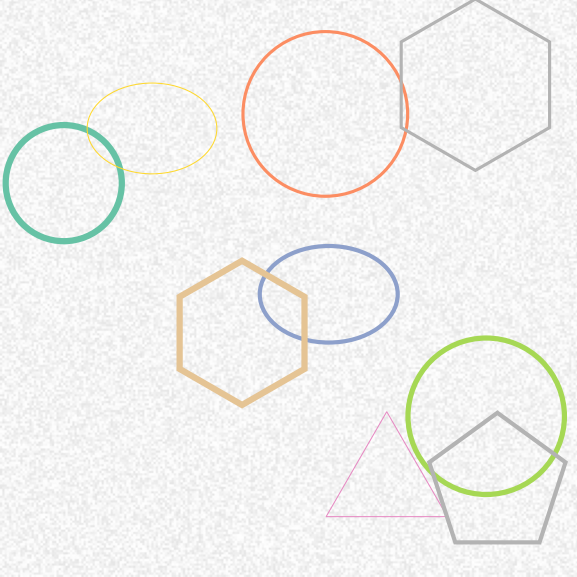[{"shape": "circle", "thickness": 3, "radius": 0.5, "center": [0.11, 0.682]}, {"shape": "circle", "thickness": 1.5, "radius": 0.71, "center": [0.563, 0.802]}, {"shape": "oval", "thickness": 2, "radius": 0.6, "center": [0.569, 0.49]}, {"shape": "triangle", "thickness": 0.5, "radius": 0.61, "center": [0.67, 0.165]}, {"shape": "circle", "thickness": 2.5, "radius": 0.68, "center": [0.842, 0.278]}, {"shape": "oval", "thickness": 0.5, "radius": 0.56, "center": [0.263, 0.777]}, {"shape": "hexagon", "thickness": 3, "radius": 0.62, "center": [0.419, 0.423]}, {"shape": "hexagon", "thickness": 1.5, "radius": 0.74, "center": [0.823, 0.852]}, {"shape": "pentagon", "thickness": 2, "radius": 0.62, "center": [0.861, 0.16]}]